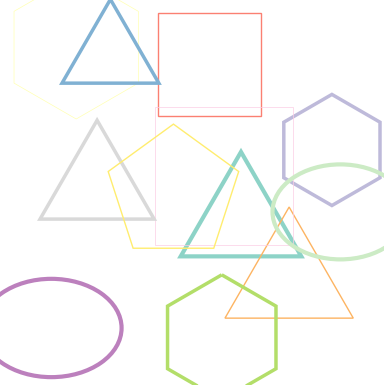[{"shape": "triangle", "thickness": 3, "radius": 0.9, "center": [0.626, 0.425]}, {"shape": "hexagon", "thickness": 0.5, "radius": 0.93, "center": [0.198, 0.877]}, {"shape": "hexagon", "thickness": 2.5, "radius": 0.72, "center": [0.862, 0.61]}, {"shape": "square", "thickness": 1, "radius": 0.67, "center": [0.544, 0.832]}, {"shape": "triangle", "thickness": 2.5, "radius": 0.73, "center": [0.287, 0.857]}, {"shape": "triangle", "thickness": 1, "radius": 0.96, "center": [0.751, 0.27]}, {"shape": "hexagon", "thickness": 2.5, "radius": 0.81, "center": [0.576, 0.124]}, {"shape": "square", "thickness": 0.5, "radius": 0.9, "center": [0.581, 0.542]}, {"shape": "triangle", "thickness": 2.5, "radius": 0.86, "center": [0.252, 0.516]}, {"shape": "oval", "thickness": 3, "radius": 0.91, "center": [0.133, 0.148]}, {"shape": "oval", "thickness": 3, "radius": 0.88, "center": [0.884, 0.45]}, {"shape": "pentagon", "thickness": 1, "radius": 0.89, "center": [0.451, 0.499]}]